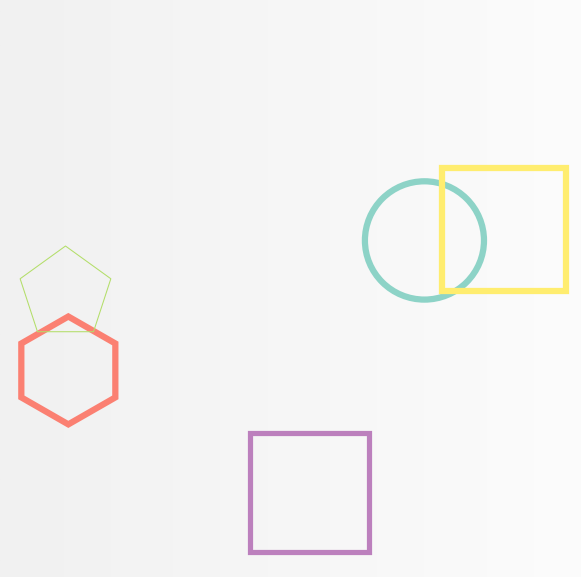[{"shape": "circle", "thickness": 3, "radius": 0.51, "center": [0.73, 0.583]}, {"shape": "hexagon", "thickness": 3, "radius": 0.47, "center": [0.118, 0.358]}, {"shape": "pentagon", "thickness": 0.5, "radius": 0.41, "center": [0.113, 0.491]}, {"shape": "square", "thickness": 2.5, "radius": 0.51, "center": [0.532, 0.146]}, {"shape": "square", "thickness": 3, "radius": 0.53, "center": [0.867, 0.601]}]